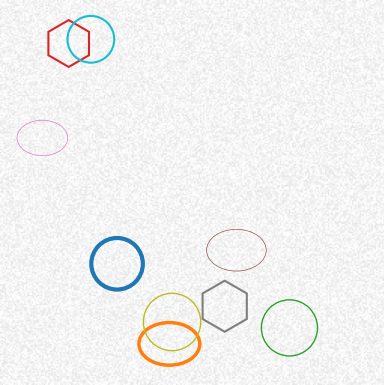[{"shape": "circle", "thickness": 3, "radius": 0.33, "center": [0.304, 0.315]}, {"shape": "oval", "thickness": 2.5, "radius": 0.4, "center": [0.44, 0.107]}, {"shape": "circle", "thickness": 1, "radius": 0.36, "center": [0.752, 0.148]}, {"shape": "hexagon", "thickness": 1.5, "radius": 0.3, "center": [0.178, 0.887]}, {"shape": "oval", "thickness": 0.5, "radius": 0.39, "center": [0.614, 0.35]}, {"shape": "oval", "thickness": 0.5, "radius": 0.33, "center": [0.11, 0.642]}, {"shape": "hexagon", "thickness": 1.5, "radius": 0.33, "center": [0.584, 0.205]}, {"shape": "circle", "thickness": 1, "radius": 0.37, "center": [0.447, 0.164]}, {"shape": "circle", "thickness": 1.5, "radius": 0.3, "center": [0.236, 0.898]}]